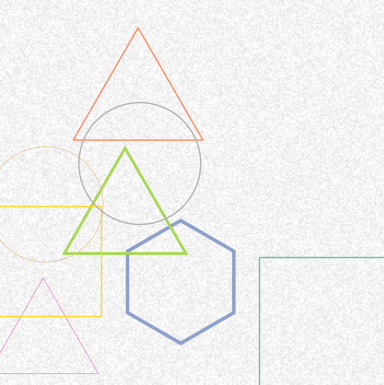[{"shape": "square", "thickness": 1, "radius": 1.0, "center": [0.871, 0.133]}, {"shape": "triangle", "thickness": 1, "radius": 0.97, "center": [0.359, 0.733]}, {"shape": "hexagon", "thickness": 2.5, "radius": 0.8, "center": [0.469, 0.268]}, {"shape": "triangle", "thickness": 0.5, "radius": 0.83, "center": [0.112, 0.112]}, {"shape": "triangle", "thickness": 2, "radius": 0.91, "center": [0.325, 0.433]}, {"shape": "square", "thickness": 1, "radius": 0.71, "center": [0.12, 0.321]}, {"shape": "circle", "thickness": 0.5, "radius": 0.75, "center": [0.118, 0.469]}, {"shape": "circle", "thickness": 1, "radius": 0.79, "center": [0.363, 0.575]}]